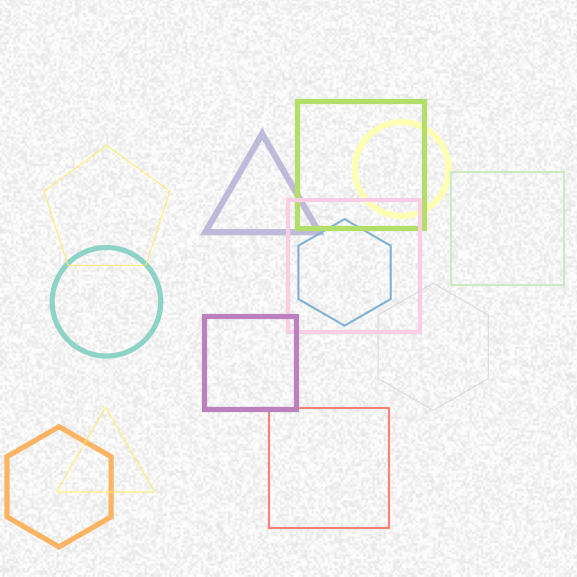[{"shape": "circle", "thickness": 2.5, "radius": 0.47, "center": [0.184, 0.477]}, {"shape": "circle", "thickness": 3, "radius": 0.41, "center": [0.695, 0.706]}, {"shape": "triangle", "thickness": 3, "radius": 0.57, "center": [0.454, 0.654]}, {"shape": "square", "thickness": 1, "radius": 0.52, "center": [0.569, 0.188]}, {"shape": "hexagon", "thickness": 1, "radius": 0.46, "center": [0.597, 0.527]}, {"shape": "hexagon", "thickness": 2.5, "radius": 0.52, "center": [0.102, 0.156]}, {"shape": "square", "thickness": 2.5, "radius": 0.55, "center": [0.624, 0.714]}, {"shape": "square", "thickness": 2, "radius": 0.57, "center": [0.612, 0.539]}, {"shape": "hexagon", "thickness": 0.5, "radius": 0.55, "center": [0.75, 0.399]}, {"shape": "square", "thickness": 2.5, "radius": 0.4, "center": [0.433, 0.372]}, {"shape": "square", "thickness": 1, "radius": 0.49, "center": [0.879, 0.604]}, {"shape": "triangle", "thickness": 0.5, "radius": 0.49, "center": [0.183, 0.196]}, {"shape": "pentagon", "thickness": 0.5, "radius": 0.57, "center": [0.185, 0.632]}]